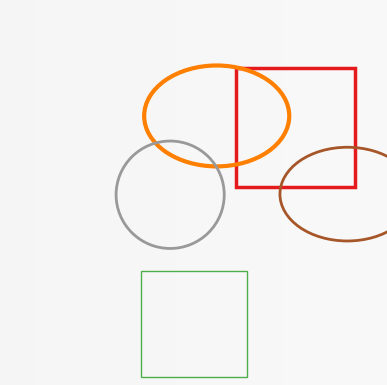[{"shape": "square", "thickness": 2.5, "radius": 0.77, "center": [0.763, 0.669]}, {"shape": "square", "thickness": 1, "radius": 0.69, "center": [0.501, 0.159]}, {"shape": "oval", "thickness": 3, "radius": 0.94, "center": [0.559, 0.699]}, {"shape": "oval", "thickness": 2, "radius": 0.87, "center": [0.896, 0.496]}, {"shape": "circle", "thickness": 2, "radius": 0.7, "center": [0.439, 0.494]}]